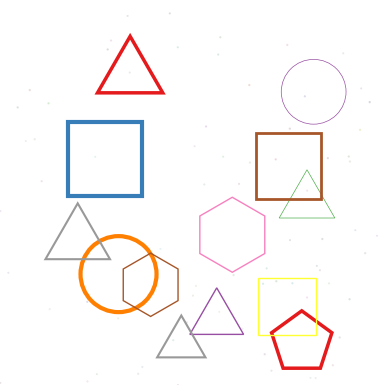[{"shape": "pentagon", "thickness": 2.5, "radius": 0.41, "center": [0.784, 0.11]}, {"shape": "triangle", "thickness": 2.5, "radius": 0.49, "center": [0.338, 0.808]}, {"shape": "square", "thickness": 3, "radius": 0.48, "center": [0.273, 0.586]}, {"shape": "triangle", "thickness": 0.5, "radius": 0.42, "center": [0.797, 0.476]}, {"shape": "circle", "thickness": 0.5, "radius": 0.42, "center": [0.815, 0.762]}, {"shape": "triangle", "thickness": 1, "radius": 0.4, "center": [0.563, 0.172]}, {"shape": "circle", "thickness": 3, "radius": 0.49, "center": [0.308, 0.288]}, {"shape": "square", "thickness": 1, "radius": 0.38, "center": [0.746, 0.204]}, {"shape": "hexagon", "thickness": 1, "radius": 0.41, "center": [0.391, 0.26]}, {"shape": "square", "thickness": 2, "radius": 0.43, "center": [0.749, 0.57]}, {"shape": "hexagon", "thickness": 1, "radius": 0.49, "center": [0.603, 0.39]}, {"shape": "triangle", "thickness": 1.5, "radius": 0.36, "center": [0.471, 0.108]}, {"shape": "triangle", "thickness": 1.5, "radius": 0.48, "center": [0.202, 0.375]}]